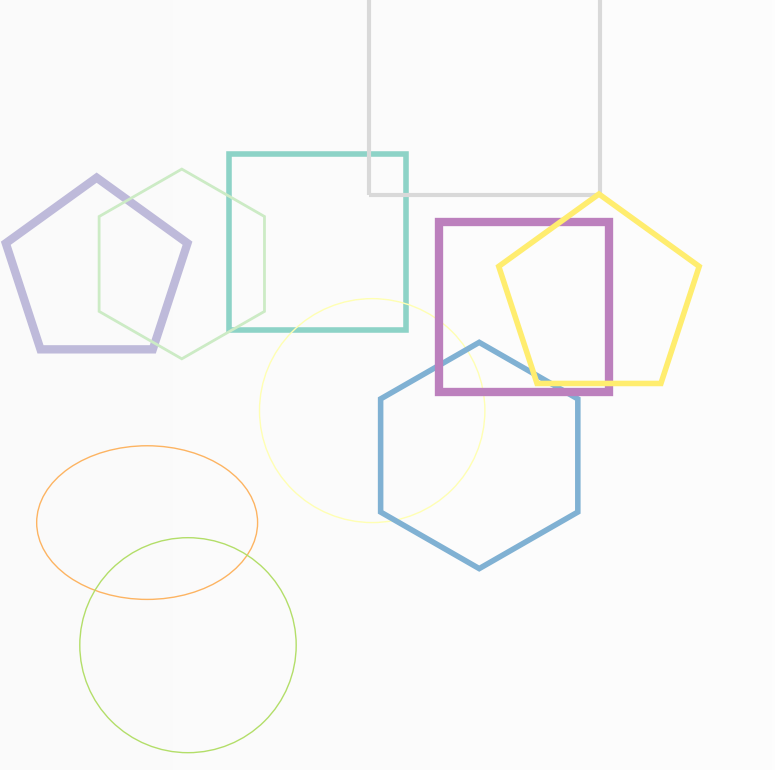[{"shape": "square", "thickness": 2, "radius": 0.57, "center": [0.409, 0.686]}, {"shape": "circle", "thickness": 0.5, "radius": 0.73, "center": [0.48, 0.467]}, {"shape": "pentagon", "thickness": 3, "radius": 0.62, "center": [0.125, 0.646]}, {"shape": "hexagon", "thickness": 2, "radius": 0.73, "center": [0.618, 0.408]}, {"shape": "oval", "thickness": 0.5, "radius": 0.71, "center": [0.19, 0.321]}, {"shape": "circle", "thickness": 0.5, "radius": 0.7, "center": [0.243, 0.162]}, {"shape": "square", "thickness": 1.5, "radius": 0.75, "center": [0.625, 0.896]}, {"shape": "square", "thickness": 3, "radius": 0.55, "center": [0.676, 0.601]}, {"shape": "hexagon", "thickness": 1, "radius": 0.62, "center": [0.235, 0.657]}, {"shape": "pentagon", "thickness": 2, "radius": 0.68, "center": [0.773, 0.612]}]